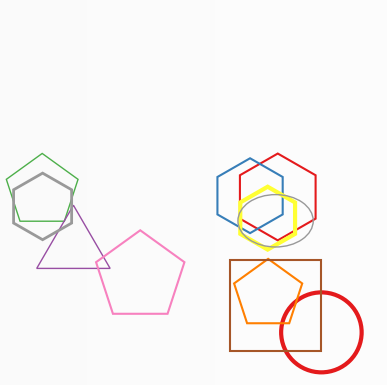[{"shape": "hexagon", "thickness": 1.5, "radius": 0.56, "center": [0.717, 0.488]}, {"shape": "circle", "thickness": 3, "radius": 0.52, "center": [0.829, 0.137]}, {"shape": "hexagon", "thickness": 1.5, "radius": 0.49, "center": [0.645, 0.492]}, {"shape": "pentagon", "thickness": 1, "radius": 0.49, "center": [0.109, 0.504]}, {"shape": "triangle", "thickness": 1, "radius": 0.55, "center": [0.189, 0.358]}, {"shape": "pentagon", "thickness": 1.5, "radius": 0.46, "center": [0.692, 0.235]}, {"shape": "hexagon", "thickness": 3, "radius": 0.41, "center": [0.691, 0.433]}, {"shape": "square", "thickness": 1.5, "radius": 0.59, "center": [0.711, 0.207]}, {"shape": "pentagon", "thickness": 1.5, "radius": 0.6, "center": [0.362, 0.282]}, {"shape": "hexagon", "thickness": 2, "radius": 0.43, "center": [0.11, 0.464]}, {"shape": "oval", "thickness": 1, "radius": 0.49, "center": [0.711, 0.426]}]